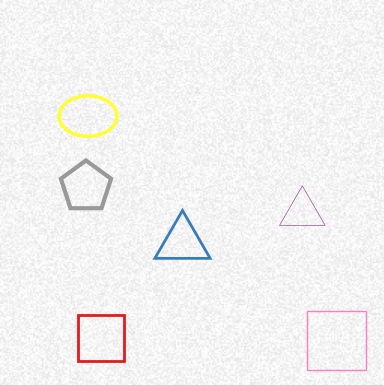[{"shape": "square", "thickness": 2, "radius": 0.3, "center": [0.263, 0.121]}, {"shape": "triangle", "thickness": 2, "radius": 0.41, "center": [0.474, 0.37]}, {"shape": "triangle", "thickness": 0.5, "radius": 0.34, "center": [0.785, 0.449]}, {"shape": "oval", "thickness": 2.5, "radius": 0.38, "center": [0.229, 0.698]}, {"shape": "square", "thickness": 1, "radius": 0.38, "center": [0.874, 0.115]}, {"shape": "pentagon", "thickness": 3, "radius": 0.34, "center": [0.223, 0.515]}]